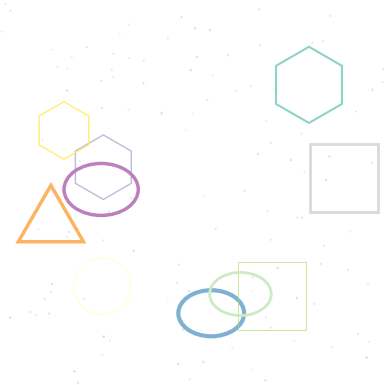[{"shape": "hexagon", "thickness": 1.5, "radius": 0.49, "center": [0.803, 0.78]}, {"shape": "circle", "thickness": 0.5, "radius": 0.37, "center": [0.265, 0.256]}, {"shape": "hexagon", "thickness": 1, "radius": 0.42, "center": [0.268, 0.566]}, {"shape": "oval", "thickness": 3, "radius": 0.43, "center": [0.549, 0.186]}, {"shape": "triangle", "thickness": 2.5, "radius": 0.49, "center": [0.132, 0.421]}, {"shape": "square", "thickness": 0.5, "radius": 0.44, "center": [0.706, 0.232]}, {"shape": "square", "thickness": 2, "radius": 0.44, "center": [0.893, 0.538]}, {"shape": "oval", "thickness": 2.5, "radius": 0.48, "center": [0.263, 0.508]}, {"shape": "oval", "thickness": 2, "radius": 0.4, "center": [0.625, 0.236]}, {"shape": "hexagon", "thickness": 1, "radius": 0.37, "center": [0.166, 0.661]}]